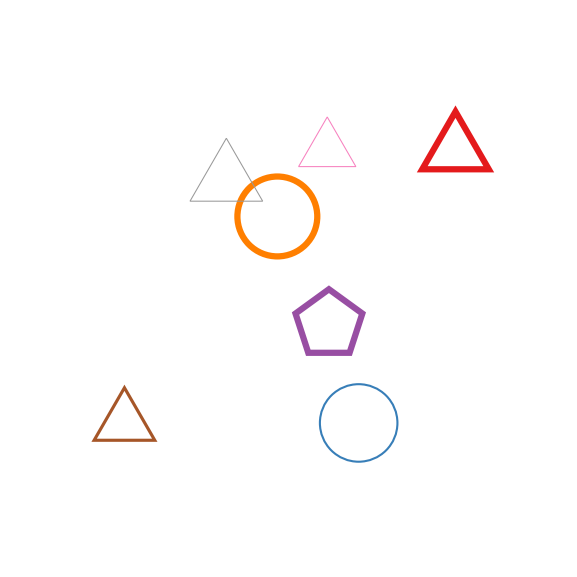[{"shape": "triangle", "thickness": 3, "radius": 0.33, "center": [0.789, 0.739]}, {"shape": "circle", "thickness": 1, "radius": 0.34, "center": [0.621, 0.267]}, {"shape": "pentagon", "thickness": 3, "radius": 0.3, "center": [0.57, 0.437]}, {"shape": "circle", "thickness": 3, "radius": 0.35, "center": [0.48, 0.624]}, {"shape": "triangle", "thickness": 1.5, "radius": 0.3, "center": [0.215, 0.267]}, {"shape": "triangle", "thickness": 0.5, "radius": 0.29, "center": [0.567, 0.739]}, {"shape": "triangle", "thickness": 0.5, "radius": 0.36, "center": [0.392, 0.687]}]